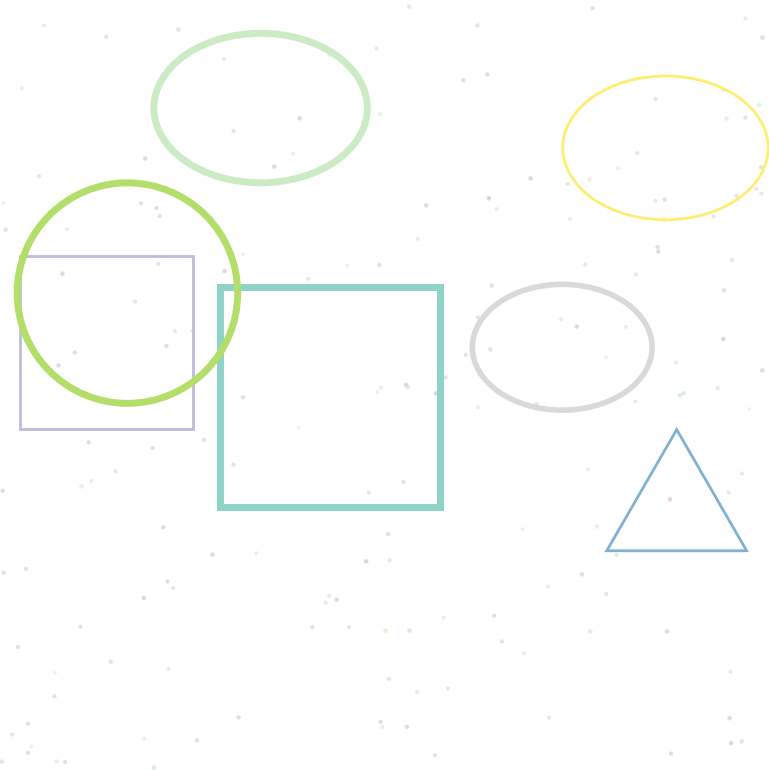[{"shape": "square", "thickness": 2.5, "radius": 0.71, "center": [0.429, 0.484]}, {"shape": "square", "thickness": 1, "radius": 0.56, "center": [0.138, 0.555]}, {"shape": "triangle", "thickness": 1, "radius": 0.52, "center": [0.879, 0.337]}, {"shape": "circle", "thickness": 2.5, "radius": 0.72, "center": [0.166, 0.619]}, {"shape": "oval", "thickness": 2, "radius": 0.58, "center": [0.73, 0.549]}, {"shape": "oval", "thickness": 2.5, "radius": 0.69, "center": [0.338, 0.86]}, {"shape": "oval", "thickness": 1, "radius": 0.67, "center": [0.864, 0.808]}]